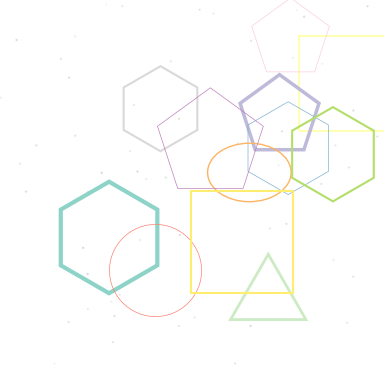[{"shape": "hexagon", "thickness": 3, "radius": 0.72, "center": [0.283, 0.383]}, {"shape": "square", "thickness": 1.5, "radius": 0.61, "center": [0.899, 0.783]}, {"shape": "pentagon", "thickness": 2.5, "radius": 0.54, "center": [0.726, 0.698]}, {"shape": "circle", "thickness": 0.5, "radius": 0.6, "center": [0.404, 0.297]}, {"shape": "hexagon", "thickness": 0.5, "radius": 0.6, "center": [0.749, 0.615]}, {"shape": "oval", "thickness": 1, "radius": 0.54, "center": [0.648, 0.552]}, {"shape": "hexagon", "thickness": 1.5, "radius": 0.61, "center": [0.865, 0.599]}, {"shape": "pentagon", "thickness": 0.5, "radius": 0.53, "center": [0.755, 0.899]}, {"shape": "hexagon", "thickness": 1.5, "radius": 0.55, "center": [0.417, 0.718]}, {"shape": "pentagon", "thickness": 0.5, "radius": 0.72, "center": [0.546, 0.627]}, {"shape": "triangle", "thickness": 2, "radius": 0.57, "center": [0.697, 0.226]}, {"shape": "square", "thickness": 1.5, "radius": 0.66, "center": [0.63, 0.372]}]